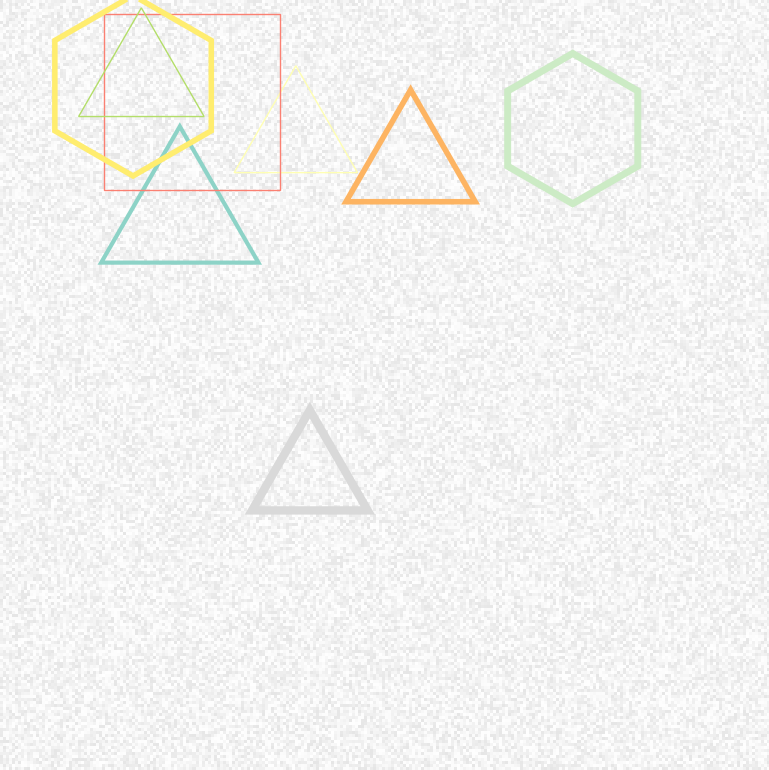[{"shape": "triangle", "thickness": 1.5, "radius": 0.59, "center": [0.234, 0.718]}, {"shape": "triangle", "thickness": 0.5, "radius": 0.46, "center": [0.384, 0.822]}, {"shape": "square", "thickness": 0.5, "radius": 0.57, "center": [0.249, 0.868]}, {"shape": "triangle", "thickness": 2, "radius": 0.48, "center": [0.533, 0.786]}, {"shape": "triangle", "thickness": 0.5, "radius": 0.47, "center": [0.184, 0.896]}, {"shape": "triangle", "thickness": 3, "radius": 0.43, "center": [0.402, 0.381]}, {"shape": "hexagon", "thickness": 2.5, "radius": 0.49, "center": [0.744, 0.833]}, {"shape": "hexagon", "thickness": 2, "radius": 0.59, "center": [0.173, 0.889]}]